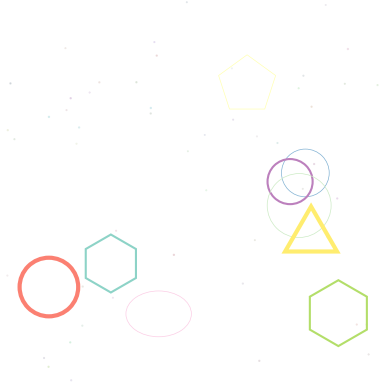[{"shape": "hexagon", "thickness": 1.5, "radius": 0.38, "center": [0.288, 0.316]}, {"shape": "pentagon", "thickness": 0.5, "radius": 0.39, "center": [0.642, 0.78]}, {"shape": "circle", "thickness": 3, "radius": 0.38, "center": [0.127, 0.254]}, {"shape": "circle", "thickness": 0.5, "radius": 0.31, "center": [0.793, 0.551]}, {"shape": "hexagon", "thickness": 1.5, "radius": 0.43, "center": [0.879, 0.187]}, {"shape": "oval", "thickness": 0.5, "radius": 0.43, "center": [0.412, 0.185]}, {"shape": "circle", "thickness": 1.5, "radius": 0.29, "center": [0.753, 0.528]}, {"shape": "circle", "thickness": 0.5, "radius": 0.42, "center": [0.777, 0.466]}, {"shape": "triangle", "thickness": 3, "radius": 0.39, "center": [0.808, 0.386]}]